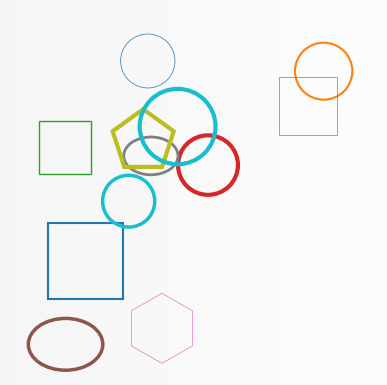[{"shape": "circle", "thickness": 0.5, "radius": 0.35, "center": [0.381, 0.842]}, {"shape": "square", "thickness": 1.5, "radius": 0.49, "center": [0.221, 0.322]}, {"shape": "circle", "thickness": 1.5, "radius": 0.37, "center": [0.835, 0.815]}, {"shape": "square", "thickness": 1, "radius": 0.34, "center": [0.167, 0.617]}, {"shape": "circle", "thickness": 3, "radius": 0.39, "center": [0.537, 0.571]}, {"shape": "square", "thickness": 0.5, "radius": 0.38, "center": [0.794, 0.725]}, {"shape": "oval", "thickness": 2.5, "radius": 0.48, "center": [0.169, 0.106]}, {"shape": "hexagon", "thickness": 0.5, "radius": 0.46, "center": [0.418, 0.147]}, {"shape": "oval", "thickness": 2, "radius": 0.35, "center": [0.389, 0.595]}, {"shape": "pentagon", "thickness": 3, "radius": 0.41, "center": [0.37, 0.633]}, {"shape": "circle", "thickness": 2.5, "radius": 0.34, "center": [0.332, 0.477]}, {"shape": "circle", "thickness": 3, "radius": 0.49, "center": [0.458, 0.671]}]